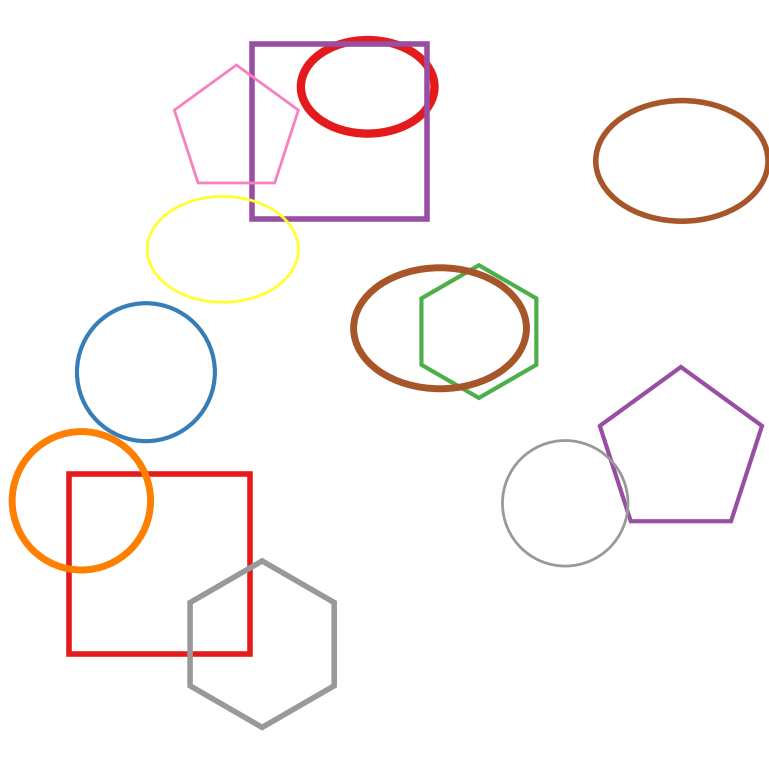[{"shape": "square", "thickness": 2, "radius": 0.58, "center": [0.207, 0.267]}, {"shape": "oval", "thickness": 3, "radius": 0.43, "center": [0.478, 0.887]}, {"shape": "circle", "thickness": 1.5, "radius": 0.45, "center": [0.19, 0.517]}, {"shape": "hexagon", "thickness": 1.5, "radius": 0.43, "center": [0.622, 0.569]}, {"shape": "square", "thickness": 2, "radius": 0.57, "center": [0.441, 0.829]}, {"shape": "pentagon", "thickness": 1.5, "radius": 0.55, "center": [0.884, 0.413]}, {"shape": "circle", "thickness": 2.5, "radius": 0.45, "center": [0.106, 0.35]}, {"shape": "oval", "thickness": 1, "radius": 0.49, "center": [0.289, 0.676]}, {"shape": "oval", "thickness": 2.5, "radius": 0.56, "center": [0.571, 0.574]}, {"shape": "oval", "thickness": 2, "radius": 0.56, "center": [0.886, 0.791]}, {"shape": "pentagon", "thickness": 1, "radius": 0.42, "center": [0.307, 0.831]}, {"shape": "hexagon", "thickness": 2, "radius": 0.54, "center": [0.34, 0.163]}, {"shape": "circle", "thickness": 1, "radius": 0.41, "center": [0.734, 0.346]}]